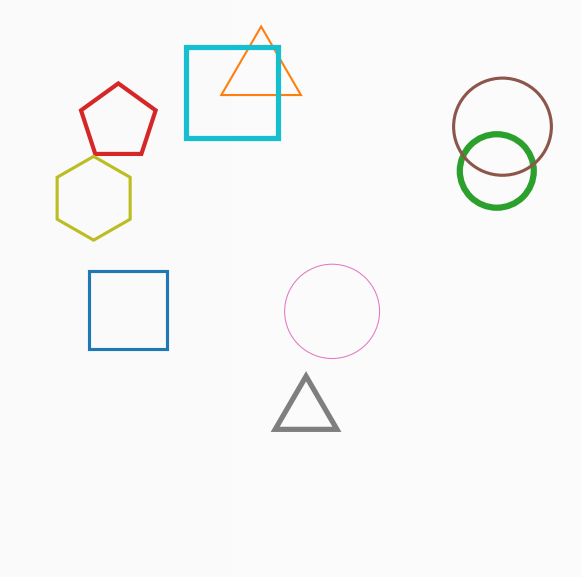[{"shape": "square", "thickness": 1.5, "radius": 0.34, "center": [0.22, 0.463]}, {"shape": "triangle", "thickness": 1, "radius": 0.4, "center": [0.449, 0.874]}, {"shape": "circle", "thickness": 3, "radius": 0.32, "center": [0.855, 0.703]}, {"shape": "pentagon", "thickness": 2, "radius": 0.34, "center": [0.204, 0.787]}, {"shape": "circle", "thickness": 1.5, "radius": 0.42, "center": [0.865, 0.78]}, {"shape": "circle", "thickness": 0.5, "radius": 0.41, "center": [0.571, 0.46]}, {"shape": "triangle", "thickness": 2.5, "radius": 0.31, "center": [0.527, 0.286]}, {"shape": "hexagon", "thickness": 1.5, "radius": 0.36, "center": [0.161, 0.656]}, {"shape": "square", "thickness": 2.5, "radius": 0.4, "center": [0.4, 0.839]}]